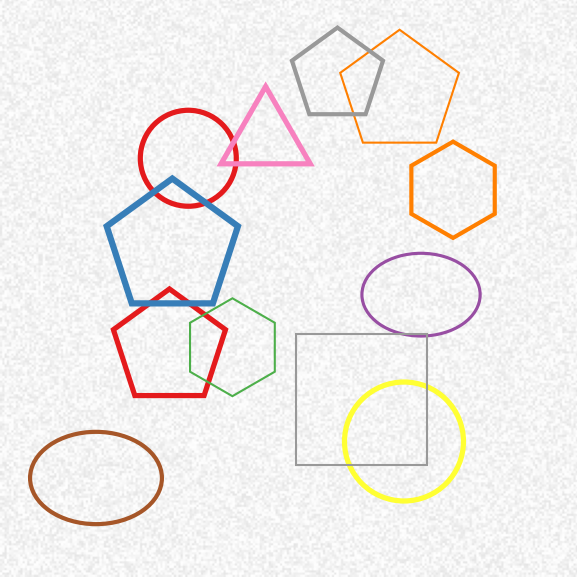[{"shape": "pentagon", "thickness": 2.5, "radius": 0.51, "center": [0.293, 0.397]}, {"shape": "circle", "thickness": 2.5, "radius": 0.42, "center": [0.326, 0.725]}, {"shape": "pentagon", "thickness": 3, "radius": 0.6, "center": [0.298, 0.57]}, {"shape": "hexagon", "thickness": 1, "radius": 0.42, "center": [0.402, 0.398]}, {"shape": "oval", "thickness": 1.5, "radius": 0.51, "center": [0.729, 0.489]}, {"shape": "hexagon", "thickness": 2, "radius": 0.42, "center": [0.785, 0.671]}, {"shape": "pentagon", "thickness": 1, "radius": 0.54, "center": [0.692, 0.84]}, {"shape": "circle", "thickness": 2.5, "radius": 0.51, "center": [0.7, 0.235]}, {"shape": "oval", "thickness": 2, "radius": 0.57, "center": [0.166, 0.171]}, {"shape": "triangle", "thickness": 2.5, "radius": 0.45, "center": [0.46, 0.76]}, {"shape": "square", "thickness": 1, "radius": 0.57, "center": [0.626, 0.308]}, {"shape": "pentagon", "thickness": 2, "radius": 0.41, "center": [0.584, 0.868]}]